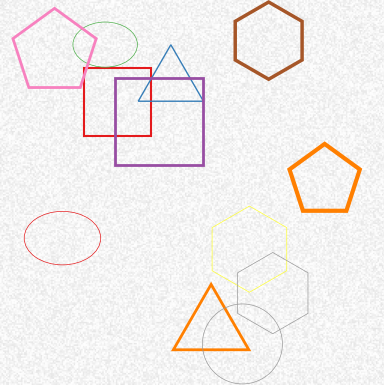[{"shape": "oval", "thickness": 0.5, "radius": 0.5, "center": [0.162, 0.382]}, {"shape": "square", "thickness": 1.5, "radius": 0.44, "center": [0.305, 0.736]}, {"shape": "triangle", "thickness": 1, "radius": 0.49, "center": [0.444, 0.786]}, {"shape": "oval", "thickness": 0.5, "radius": 0.42, "center": [0.273, 0.884]}, {"shape": "square", "thickness": 2, "radius": 0.57, "center": [0.413, 0.685]}, {"shape": "pentagon", "thickness": 3, "radius": 0.48, "center": [0.843, 0.53]}, {"shape": "triangle", "thickness": 2, "radius": 0.57, "center": [0.548, 0.148]}, {"shape": "hexagon", "thickness": 0.5, "radius": 0.56, "center": [0.648, 0.353]}, {"shape": "hexagon", "thickness": 2.5, "radius": 0.5, "center": [0.698, 0.894]}, {"shape": "pentagon", "thickness": 2, "radius": 0.57, "center": [0.142, 0.865]}, {"shape": "circle", "thickness": 0.5, "radius": 0.52, "center": [0.63, 0.107]}, {"shape": "hexagon", "thickness": 0.5, "radius": 0.53, "center": [0.709, 0.239]}]